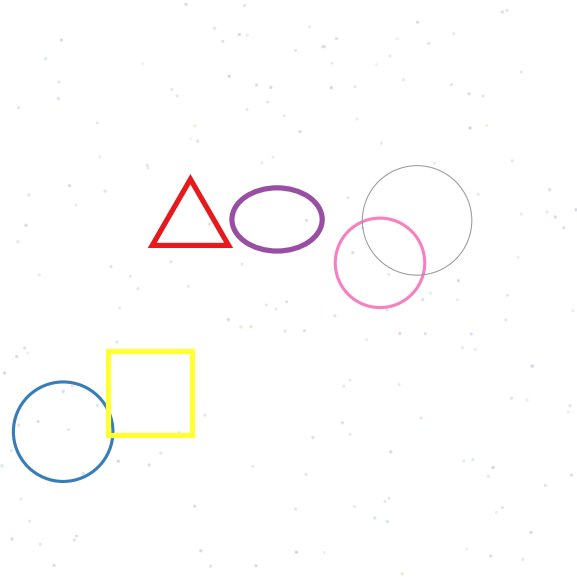[{"shape": "triangle", "thickness": 2.5, "radius": 0.38, "center": [0.33, 0.612]}, {"shape": "circle", "thickness": 1.5, "radius": 0.43, "center": [0.109, 0.252]}, {"shape": "oval", "thickness": 2.5, "radius": 0.39, "center": [0.48, 0.619]}, {"shape": "square", "thickness": 2.5, "radius": 0.36, "center": [0.26, 0.318]}, {"shape": "circle", "thickness": 1.5, "radius": 0.39, "center": [0.658, 0.544]}, {"shape": "circle", "thickness": 0.5, "radius": 0.47, "center": [0.722, 0.617]}]